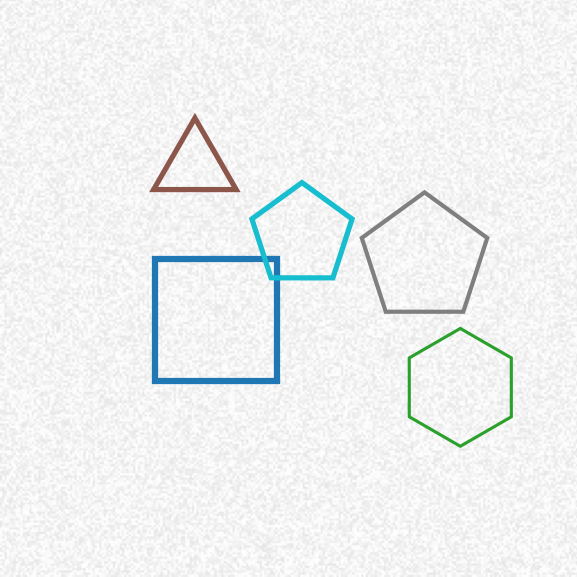[{"shape": "square", "thickness": 3, "radius": 0.53, "center": [0.374, 0.445]}, {"shape": "hexagon", "thickness": 1.5, "radius": 0.51, "center": [0.797, 0.328]}, {"shape": "triangle", "thickness": 2.5, "radius": 0.41, "center": [0.338, 0.712]}, {"shape": "pentagon", "thickness": 2, "radius": 0.57, "center": [0.735, 0.552]}, {"shape": "pentagon", "thickness": 2.5, "radius": 0.46, "center": [0.523, 0.592]}]